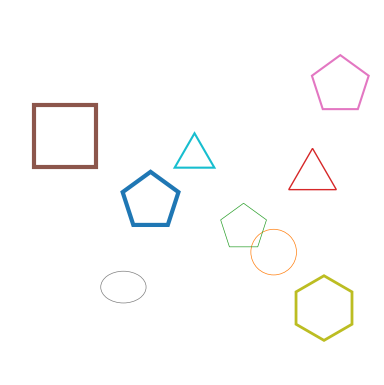[{"shape": "pentagon", "thickness": 3, "radius": 0.38, "center": [0.391, 0.477]}, {"shape": "circle", "thickness": 0.5, "radius": 0.3, "center": [0.711, 0.345]}, {"shape": "pentagon", "thickness": 0.5, "radius": 0.31, "center": [0.633, 0.41]}, {"shape": "triangle", "thickness": 1, "radius": 0.36, "center": [0.812, 0.543]}, {"shape": "square", "thickness": 3, "radius": 0.4, "center": [0.169, 0.646]}, {"shape": "pentagon", "thickness": 1.5, "radius": 0.39, "center": [0.884, 0.779]}, {"shape": "oval", "thickness": 0.5, "radius": 0.29, "center": [0.321, 0.254]}, {"shape": "hexagon", "thickness": 2, "radius": 0.42, "center": [0.842, 0.2]}, {"shape": "triangle", "thickness": 1.5, "radius": 0.3, "center": [0.505, 0.594]}]